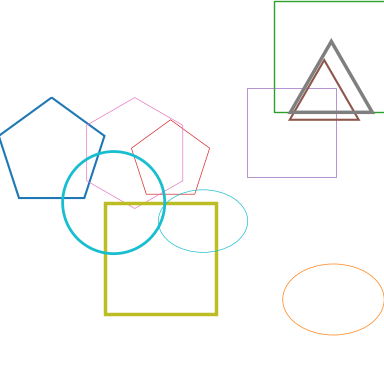[{"shape": "pentagon", "thickness": 1.5, "radius": 0.72, "center": [0.134, 0.602]}, {"shape": "oval", "thickness": 0.5, "radius": 0.66, "center": [0.866, 0.222]}, {"shape": "square", "thickness": 1, "radius": 0.72, "center": [0.856, 0.854]}, {"shape": "pentagon", "thickness": 0.5, "radius": 0.53, "center": [0.443, 0.582]}, {"shape": "square", "thickness": 0.5, "radius": 0.58, "center": [0.757, 0.656]}, {"shape": "triangle", "thickness": 1.5, "radius": 0.52, "center": [0.842, 0.741]}, {"shape": "hexagon", "thickness": 0.5, "radius": 0.72, "center": [0.35, 0.603]}, {"shape": "triangle", "thickness": 2.5, "radius": 0.61, "center": [0.861, 0.77]}, {"shape": "square", "thickness": 2.5, "radius": 0.72, "center": [0.418, 0.33]}, {"shape": "circle", "thickness": 2, "radius": 0.66, "center": [0.295, 0.474]}, {"shape": "oval", "thickness": 0.5, "radius": 0.58, "center": [0.527, 0.426]}]